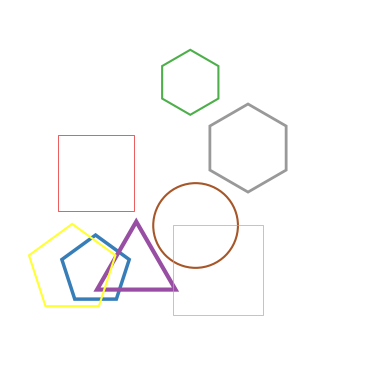[{"shape": "square", "thickness": 0.5, "radius": 0.49, "center": [0.25, 0.55]}, {"shape": "pentagon", "thickness": 2.5, "radius": 0.46, "center": [0.248, 0.297]}, {"shape": "hexagon", "thickness": 1.5, "radius": 0.42, "center": [0.494, 0.786]}, {"shape": "triangle", "thickness": 3, "radius": 0.59, "center": [0.354, 0.307]}, {"shape": "pentagon", "thickness": 1.5, "radius": 0.59, "center": [0.188, 0.3]}, {"shape": "circle", "thickness": 1.5, "radius": 0.55, "center": [0.508, 0.414]}, {"shape": "square", "thickness": 0.5, "radius": 0.59, "center": [0.567, 0.299]}, {"shape": "hexagon", "thickness": 2, "radius": 0.57, "center": [0.644, 0.615]}]